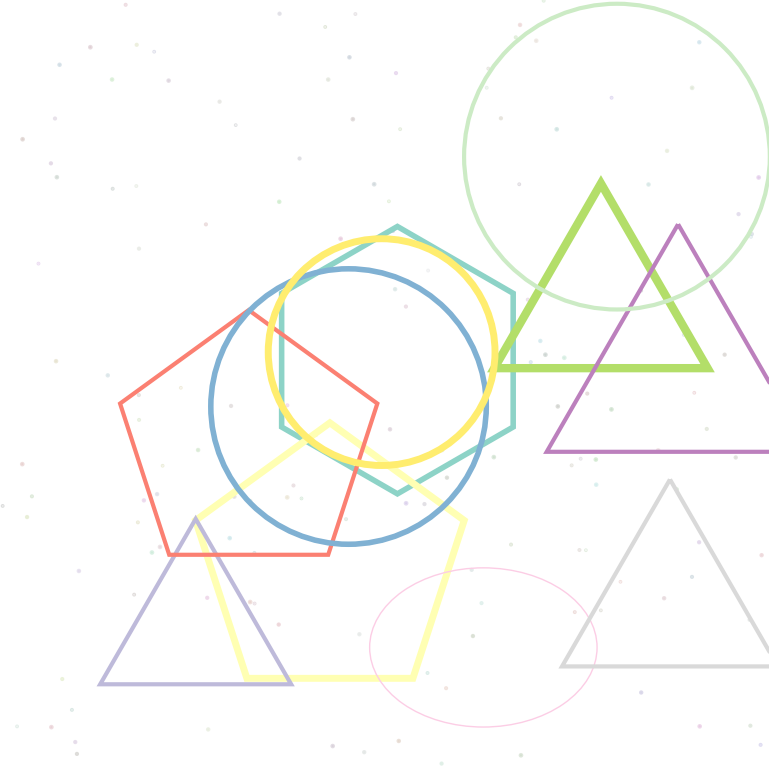[{"shape": "hexagon", "thickness": 2, "radius": 0.87, "center": [0.516, 0.532]}, {"shape": "pentagon", "thickness": 2.5, "radius": 0.92, "center": [0.428, 0.267]}, {"shape": "triangle", "thickness": 1.5, "radius": 0.72, "center": [0.254, 0.183]}, {"shape": "pentagon", "thickness": 1.5, "radius": 0.88, "center": [0.323, 0.422]}, {"shape": "circle", "thickness": 2, "radius": 0.89, "center": [0.453, 0.472]}, {"shape": "triangle", "thickness": 3, "radius": 0.8, "center": [0.78, 0.602]}, {"shape": "oval", "thickness": 0.5, "radius": 0.74, "center": [0.628, 0.159]}, {"shape": "triangle", "thickness": 1.5, "radius": 0.81, "center": [0.87, 0.215]}, {"shape": "triangle", "thickness": 1.5, "radius": 0.99, "center": [0.881, 0.512]}, {"shape": "circle", "thickness": 1.5, "radius": 0.99, "center": [0.801, 0.797]}, {"shape": "circle", "thickness": 2.5, "radius": 0.74, "center": [0.496, 0.543]}]